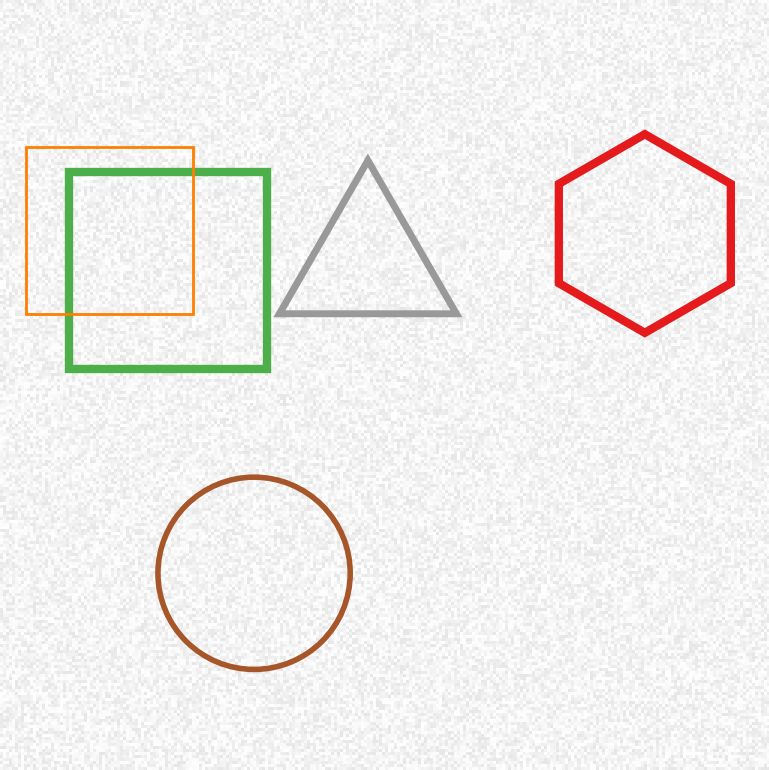[{"shape": "hexagon", "thickness": 3, "radius": 0.64, "center": [0.837, 0.697]}, {"shape": "square", "thickness": 3, "radius": 0.64, "center": [0.218, 0.649]}, {"shape": "square", "thickness": 1, "radius": 0.54, "center": [0.142, 0.701]}, {"shape": "circle", "thickness": 2, "radius": 0.62, "center": [0.33, 0.255]}, {"shape": "triangle", "thickness": 2.5, "radius": 0.66, "center": [0.478, 0.659]}]